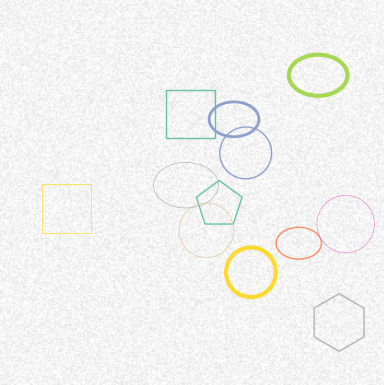[{"shape": "square", "thickness": 1, "radius": 0.32, "center": [0.495, 0.704]}, {"shape": "pentagon", "thickness": 1, "radius": 0.31, "center": [0.569, 0.469]}, {"shape": "oval", "thickness": 1, "radius": 0.29, "center": [0.776, 0.368]}, {"shape": "circle", "thickness": 1, "radius": 0.34, "center": [0.638, 0.603]}, {"shape": "oval", "thickness": 2, "radius": 0.32, "center": [0.608, 0.69]}, {"shape": "circle", "thickness": 0.5, "radius": 0.37, "center": [0.898, 0.418]}, {"shape": "oval", "thickness": 3, "radius": 0.38, "center": [0.826, 0.805]}, {"shape": "square", "thickness": 0.5, "radius": 0.32, "center": [0.174, 0.459]}, {"shape": "circle", "thickness": 3, "radius": 0.32, "center": [0.652, 0.293]}, {"shape": "circle", "thickness": 0.5, "radius": 0.35, "center": [0.536, 0.402]}, {"shape": "hexagon", "thickness": 1, "radius": 0.37, "center": [0.881, 0.162]}, {"shape": "oval", "thickness": 0.5, "radius": 0.42, "center": [0.483, 0.519]}]